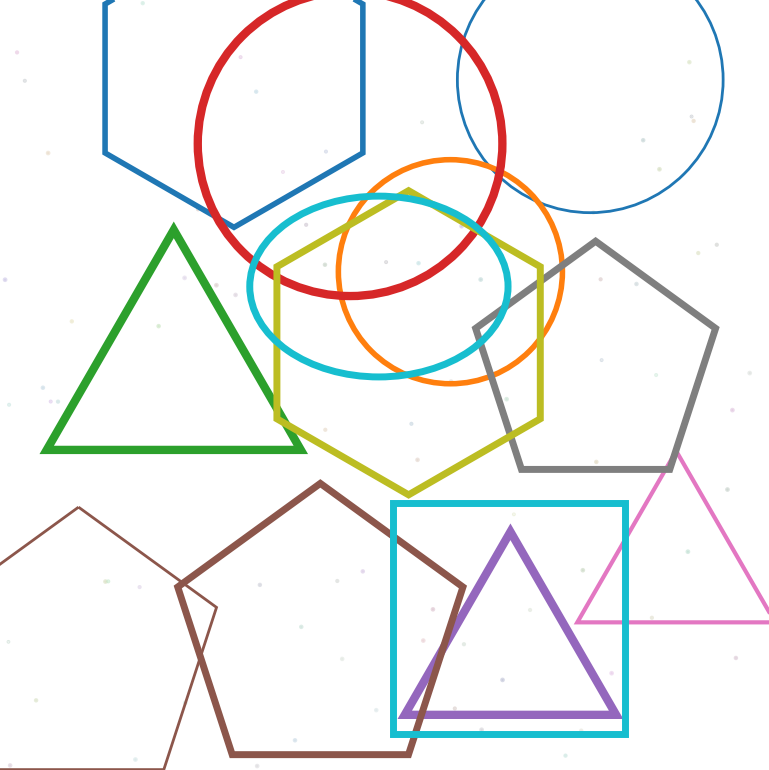[{"shape": "hexagon", "thickness": 2, "radius": 0.97, "center": [0.304, 0.898]}, {"shape": "circle", "thickness": 1, "radius": 0.86, "center": [0.767, 0.896]}, {"shape": "circle", "thickness": 2, "radius": 0.73, "center": [0.585, 0.647]}, {"shape": "triangle", "thickness": 3, "radius": 0.95, "center": [0.226, 0.511]}, {"shape": "circle", "thickness": 3, "radius": 0.99, "center": [0.455, 0.813]}, {"shape": "triangle", "thickness": 3, "radius": 0.79, "center": [0.663, 0.151]}, {"shape": "pentagon", "thickness": 2.5, "radius": 0.97, "center": [0.416, 0.177]}, {"shape": "pentagon", "thickness": 1, "radius": 0.94, "center": [0.102, 0.153]}, {"shape": "triangle", "thickness": 1.5, "radius": 0.74, "center": [0.878, 0.266]}, {"shape": "pentagon", "thickness": 2.5, "radius": 0.82, "center": [0.774, 0.523]}, {"shape": "hexagon", "thickness": 2.5, "radius": 0.99, "center": [0.531, 0.555]}, {"shape": "square", "thickness": 2.5, "radius": 0.75, "center": [0.662, 0.197]}, {"shape": "oval", "thickness": 2.5, "radius": 0.84, "center": [0.492, 0.628]}]